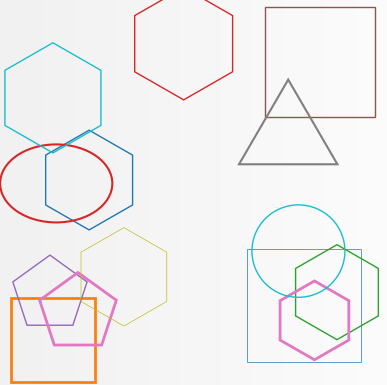[{"shape": "hexagon", "thickness": 1, "radius": 0.65, "center": [0.23, 0.532]}, {"shape": "square", "thickness": 0.5, "radius": 0.74, "center": [0.785, 0.206]}, {"shape": "square", "thickness": 2, "radius": 0.55, "center": [0.137, 0.118]}, {"shape": "hexagon", "thickness": 1, "radius": 0.62, "center": [0.87, 0.241]}, {"shape": "hexagon", "thickness": 1, "radius": 0.73, "center": [0.474, 0.887]}, {"shape": "oval", "thickness": 1.5, "radius": 0.72, "center": [0.145, 0.524]}, {"shape": "pentagon", "thickness": 1, "radius": 0.5, "center": [0.129, 0.237]}, {"shape": "square", "thickness": 1, "radius": 0.71, "center": [0.825, 0.839]}, {"shape": "hexagon", "thickness": 2, "radius": 0.51, "center": [0.812, 0.168]}, {"shape": "pentagon", "thickness": 2, "radius": 0.52, "center": [0.201, 0.188]}, {"shape": "triangle", "thickness": 1.5, "radius": 0.73, "center": [0.744, 0.647]}, {"shape": "hexagon", "thickness": 0.5, "radius": 0.64, "center": [0.32, 0.281]}, {"shape": "hexagon", "thickness": 1, "radius": 0.72, "center": [0.137, 0.746]}, {"shape": "circle", "thickness": 1, "radius": 0.6, "center": [0.77, 0.348]}]